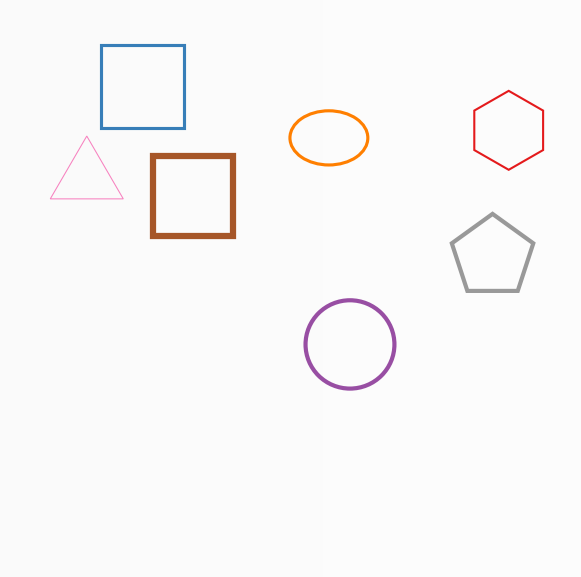[{"shape": "hexagon", "thickness": 1, "radius": 0.34, "center": [0.875, 0.773]}, {"shape": "square", "thickness": 1.5, "radius": 0.36, "center": [0.244, 0.849]}, {"shape": "circle", "thickness": 2, "radius": 0.38, "center": [0.602, 0.403]}, {"shape": "oval", "thickness": 1.5, "radius": 0.34, "center": [0.566, 0.76]}, {"shape": "square", "thickness": 3, "radius": 0.35, "center": [0.332, 0.66]}, {"shape": "triangle", "thickness": 0.5, "radius": 0.36, "center": [0.149, 0.691]}, {"shape": "pentagon", "thickness": 2, "radius": 0.37, "center": [0.847, 0.555]}]